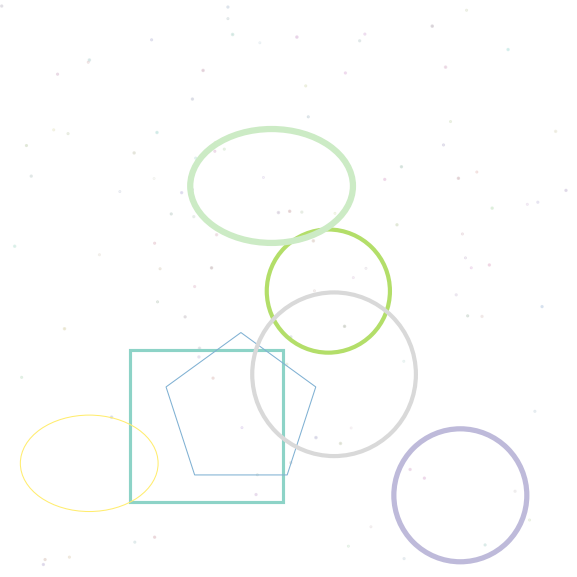[{"shape": "square", "thickness": 1.5, "radius": 0.66, "center": [0.358, 0.261]}, {"shape": "circle", "thickness": 2.5, "radius": 0.58, "center": [0.797, 0.141]}, {"shape": "pentagon", "thickness": 0.5, "radius": 0.68, "center": [0.417, 0.287]}, {"shape": "circle", "thickness": 2, "radius": 0.53, "center": [0.569, 0.495]}, {"shape": "circle", "thickness": 2, "radius": 0.71, "center": [0.578, 0.351]}, {"shape": "oval", "thickness": 3, "radius": 0.7, "center": [0.47, 0.677]}, {"shape": "oval", "thickness": 0.5, "radius": 0.6, "center": [0.155, 0.197]}]